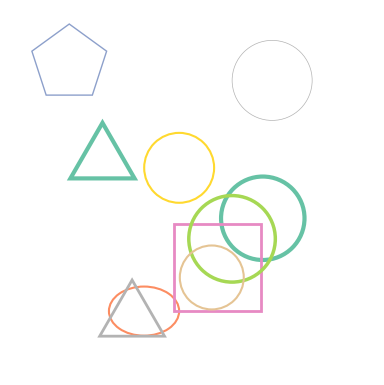[{"shape": "circle", "thickness": 3, "radius": 0.54, "center": [0.683, 0.433]}, {"shape": "triangle", "thickness": 3, "radius": 0.48, "center": [0.266, 0.585]}, {"shape": "oval", "thickness": 1.5, "radius": 0.46, "center": [0.374, 0.192]}, {"shape": "pentagon", "thickness": 1, "radius": 0.51, "center": [0.18, 0.836]}, {"shape": "square", "thickness": 2, "radius": 0.56, "center": [0.564, 0.305]}, {"shape": "circle", "thickness": 2.5, "radius": 0.56, "center": [0.603, 0.38]}, {"shape": "circle", "thickness": 1.5, "radius": 0.45, "center": [0.465, 0.564]}, {"shape": "circle", "thickness": 1.5, "radius": 0.42, "center": [0.55, 0.279]}, {"shape": "triangle", "thickness": 2, "radius": 0.49, "center": [0.343, 0.175]}, {"shape": "circle", "thickness": 0.5, "radius": 0.52, "center": [0.707, 0.791]}]